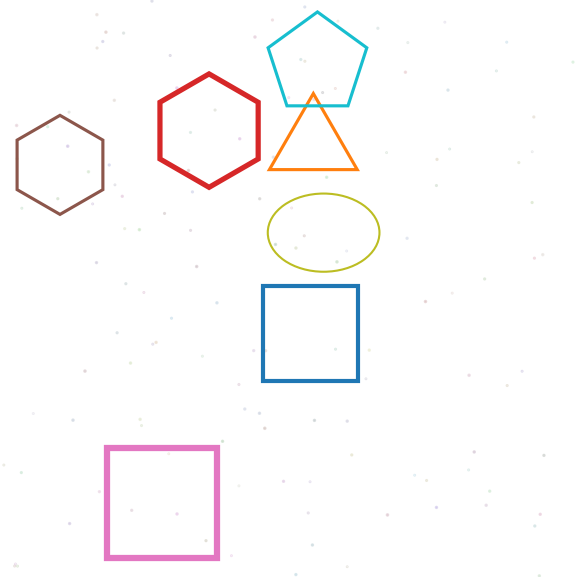[{"shape": "square", "thickness": 2, "radius": 0.41, "center": [0.537, 0.421]}, {"shape": "triangle", "thickness": 1.5, "radius": 0.44, "center": [0.543, 0.749]}, {"shape": "hexagon", "thickness": 2.5, "radius": 0.49, "center": [0.362, 0.773]}, {"shape": "hexagon", "thickness": 1.5, "radius": 0.43, "center": [0.104, 0.714]}, {"shape": "square", "thickness": 3, "radius": 0.48, "center": [0.28, 0.128]}, {"shape": "oval", "thickness": 1, "radius": 0.48, "center": [0.56, 0.596]}, {"shape": "pentagon", "thickness": 1.5, "radius": 0.45, "center": [0.55, 0.889]}]